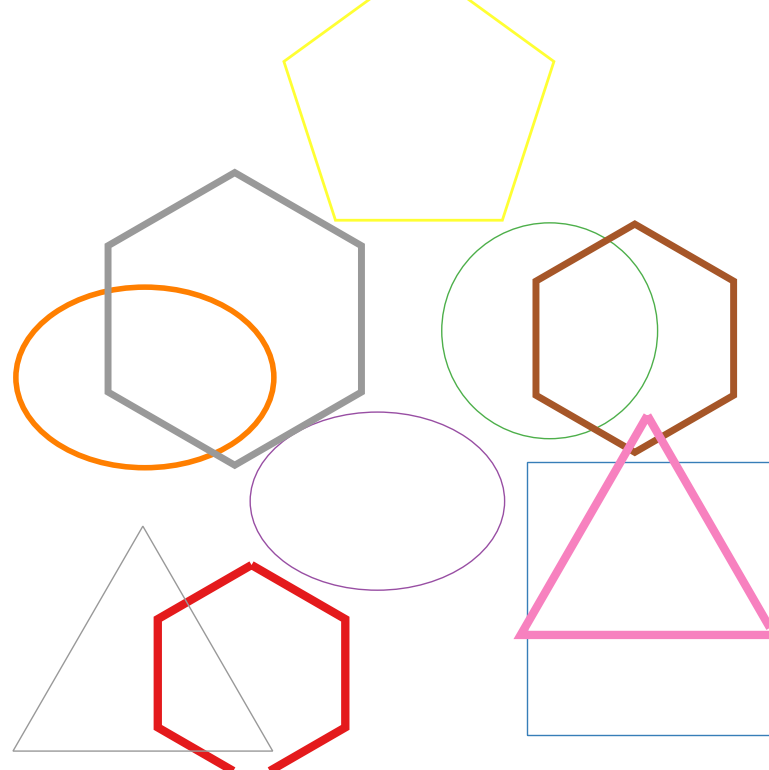[{"shape": "hexagon", "thickness": 3, "radius": 0.7, "center": [0.327, 0.126]}, {"shape": "square", "thickness": 0.5, "radius": 0.89, "center": [0.861, 0.223]}, {"shape": "circle", "thickness": 0.5, "radius": 0.7, "center": [0.714, 0.57]}, {"shape": "oval", "thickness": 0.5, "radius": 0.83, "center": [0.49, 0.349]}, {"shape": "oval", "thickness": 2, "radius": 0.84, "center": [0.188, 0.51]}, {"shape": "pentagon", "thickness": 1, "radius": 0.92, "center": [0.544, 0.863]}, {"shape": "hexagon", "thickness": 2.5, "radius": 0.74, "center": [0.824, 0.561]}, {"shape": "triangle", "thickness": 3, "radius": 0.95, "center": [0.841, 0.27]}, {"shape": "triangle", "thickness": 0.5, "radius": 0.97, "center": [0.186, 0.122]}, {"shape": "hexagon", "thickness": 2.5, "radius": 0.95, "center": [0.305, 0.586]}]